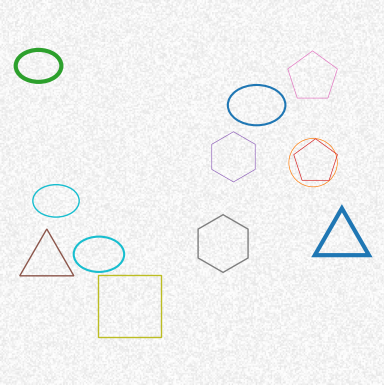[{"shape": "triangle", "thickness": 3, "radius": 0.41, "center": [0.888, 0.378]}, {"shape": "oval", "thickness": 1.5, "radius": 0.37, "center": [0.667, 0.727]}, {"shape": "circle", "thickness": 0.5, "radius": 0.31, "center": [0.813, 0.578]}, {"shape": "oval", "thickness": 3, "radius": 0.3, "center": [0.1, 0.829]}, {"shape": "pentagon", "thickness": 0.5, "radius": 0.3, "center": [0.82, 0.58]}, {"shape": "hexagon", "thickness": 0.5, "radius": 0.33, "center": [0.606, 0.593]}, {"shape": "triangle", "thickness": 1, "radius": 0.41, "center": [0.122, 0.324]}, {"shape": "pentagon", "thickness": 0.5, "radius": 0.34, "center": [0.812, 0.8]}, {"shape": "hexagon", "thickness": 1, "radius": 0.37, "center": [0.579, 0.367]}, {"shape": "square", "thickness": 1, "radius": 0.4, "center": [0.336, 0.205]}, {"shape": "oval", "thickness": 1.5, "radius": 0.33, "center": [0.257, 0.34]}, {"shape": "oval", "thickness": 1, "radius": 0.3, "center": [0.145, 0.478]}]